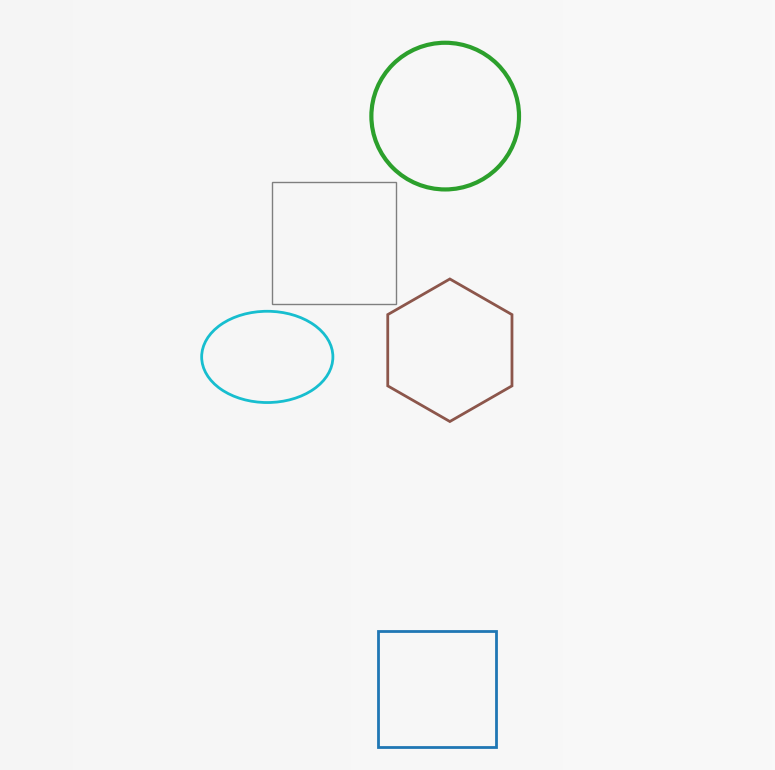[{"shape": "square", "thickness": 1, "radius": 0.38, "center": [0.564, 0.106]}, {"shape": "circle", "thickness": 1.5, "radius": 0.48, "center": [0.574, 0.849]}, {"shape": "hexagon", "thickness": 1, "radius": 0.46, "center": [0.58, 0.545]}, {"shape": "square", "thickness": 0.5, "radius": 0.4, "center": [0.431, 0.684]}, {"shape": "oval", "thickness": 1, "radius": 0.42, "center": [0.345, 0.536]}]